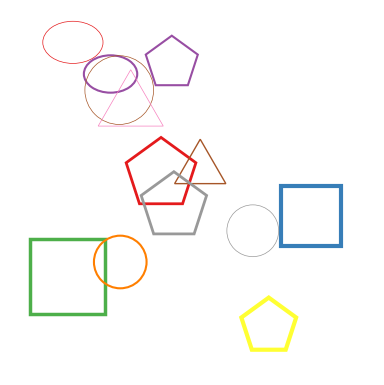[{"shape": "pentagon", "thickness": 2, "radius": 0.48, "center": [0.418, 0.548]}, {"shape": "oval", "thickness": 0.5, "radius": 0.39, "center": [0.189, 0.89]}, {"shape": "square", "thickness": 3, "radius": 0.39, "center": [0.808, 0.44]}, {"shape": "square", "thickness": 2.5, "radius": 0.48, "center": [0.175, 0.282]}, {"shape": "pentagon", "thickness": 1.5, "radius": 0.36, "center": [0.446, 0.836]}, {"shape": "oval", "thickness": 1.5, "radius": 0.35, "center": [0.287, 0.808]}, {"shape": "circle", "thickness": 1.5, "radius": 0.34, "center": [0.312, 0.32]}, {"shape": "pentagon", "thickness": 3, "radius": 0.37, "center": [0.698, 0.152]}, {"shape": "circle", "thickness": 0.5, "radius": 0.45, "center": [0.31, 0.766]}, {"shape": "triangle", "thickness": 1, "radius": 0.38, "center": [0.52, 0.561]}, {"shape": "triangle", "thickness": 0.5, "radius": 0.49, "center": [0.34, 0.721]}, {"shape": "circle", "thickness": 0.5, "radius": 0.34, "center": [0.657, 0.401]}, {"shape": "pentagon", "thickness": 2, "radius": 0.45, "center": [0.452, 0.465]}]